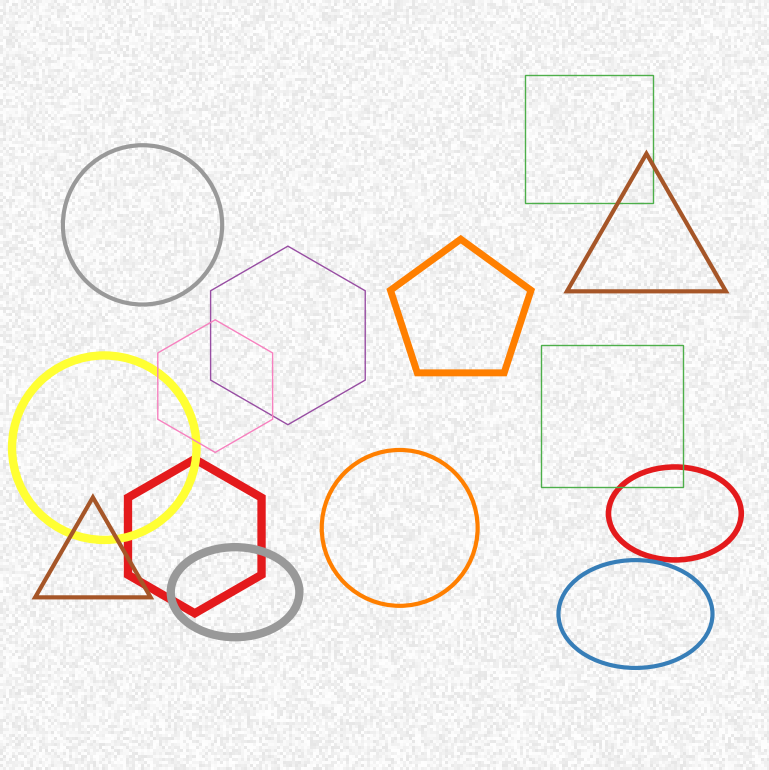[{"shape": "hexagon", "thickness": 3, "radius": 0.5, "center": [0.253, 0.304]}, {"shape": "oval", "thickness": 2, "radius": 0.43, "center": [0.876, 0.333]}, {"shape": "oval", "thickness": 1.5, "radius": 0.5, "center": [0.825, 0.203]}, {"shape": "square", "thickness": 0.5, "radius": 0.42, "center": [0.765, 0.82]}, {"shape": "square", "thickness": 0.5, "radius": 0.46, "center": [0.795, 0.46]}, {"shape": "hexagon", "thickness": 0.5, "radius": 0.58, "center": [0.374, 0.564]}, {"shape": "circle", "thickness": 1.5, "radius": 0.51, "center": [0.519, 0.314]}, {"shape": "pentagon", "thickness": 2.5, "radius": 0.48, "center": [0.598, 0.593]}, {"shape": "circle", "thickness": 3, "radius": 0.6, "center": [0.135, 0.419]}, {"shape": "triangle", "thickness": 1.5, "radius": 0.6, "center": [0.839, 0.681]}, {"shape": "triangle", "thickness": 1.5, "radius": 0.43, "center": [0.121, 0.268]}, {"shape": "hexagon", "thickness": 0.5, "radius": 0.43, "center": [0.279, 0.499]}, {"shape": "circle", "thickness": 1.5, "radius": 0.52, "center": [0.185, 0.708]}, {"shape": "oval", "thickness": 3, "radius": 0.42, "center": [0.305, 0.231]}]